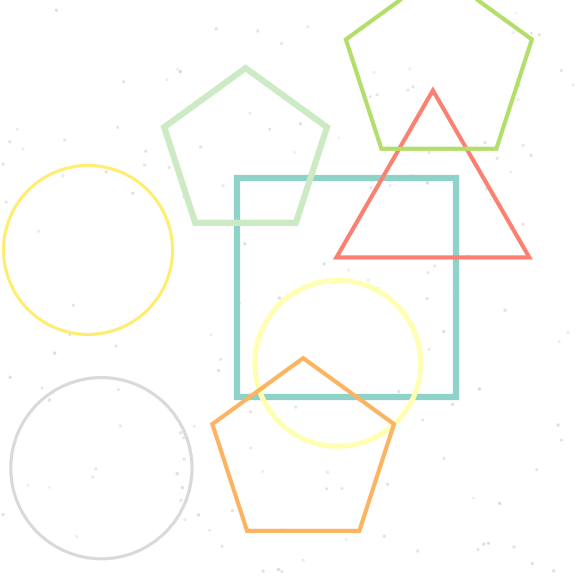[{"shape": "square", "thickness": 3, "radius": 0.95, "center": [0.6, 0.501]}, {"shape": "circle", "thickness": 2.5, "radius": 0.72, "center": [0.585, 0.37]}, {"shape": "triangle", "thickness": 2, "radius": 0.96, "center": [0.75, 0.65]}, {"shape": "pentagon", "thickness": 2, "radius": 0.83, "center": [0.525, 0.214]}, {"shape": "pentagon", "thickness": 2, "radius": 0.85, "center": [0.76, 0.879]}, {"shape": "circle", "thickness": 1.5, "radius": 0.78, "center": [0.176, 0.188]}, {"shape": "pentagon", "thickness": 3, "radius": 0.74, "center": [0.425, 0.733]}, {"shape": "circle", "thickness": 1.5, "radius": 0.73, "center": [0.152, 0.566]}]